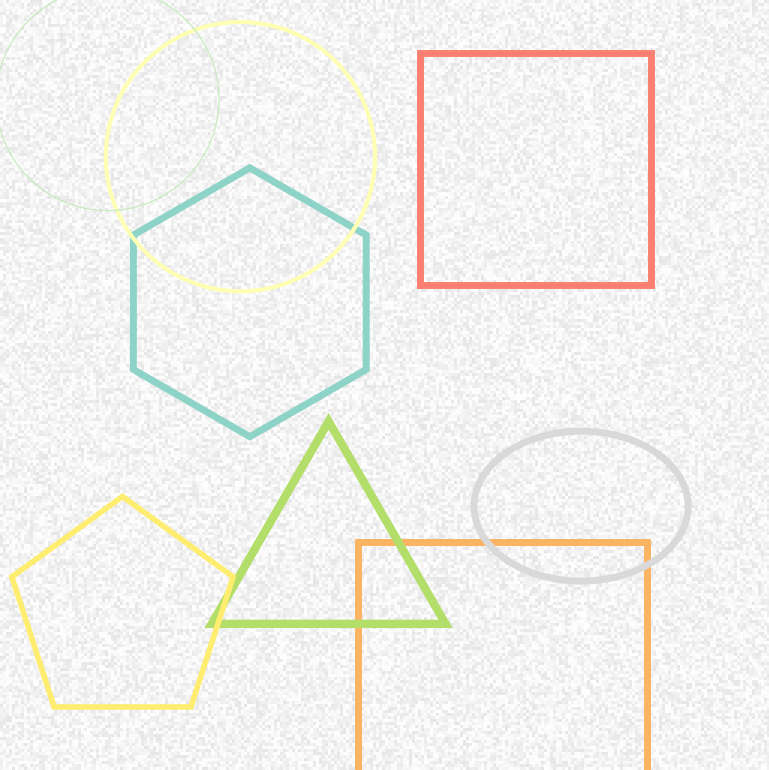[{"shape": "hexagon", "thickness": 2.5, "radius": 0.87, "center": [0.324, 0.607]}, {"shape": "circle", "thickness": 1.5, "radius": 0.87, "center": [0.312, 0.797]}, {"shape": "square", "thickness": 2.5, "radius": 0.75, "center": [0.695, 0.781]}, {"shape": "square", "thickness": 2.5, "radius": 0.94, "center": [0.653, 0.109]}, {"shape": "triangle", "thickness": 3, "radius": 0.88, "center": [0.427, 0.277]}, {"shape": "oval", "thickness": 2.5, "radius": 0.7, "center": [0.755, 0.343]}, {"shape": "circle", "thickness": 0.5, "radius": 0.72, "center": [0.14, 0.871]}, {"shape": "pentagon", "thickness": 2, "radius": 0.76, "center": [0.159, 0.204]}]